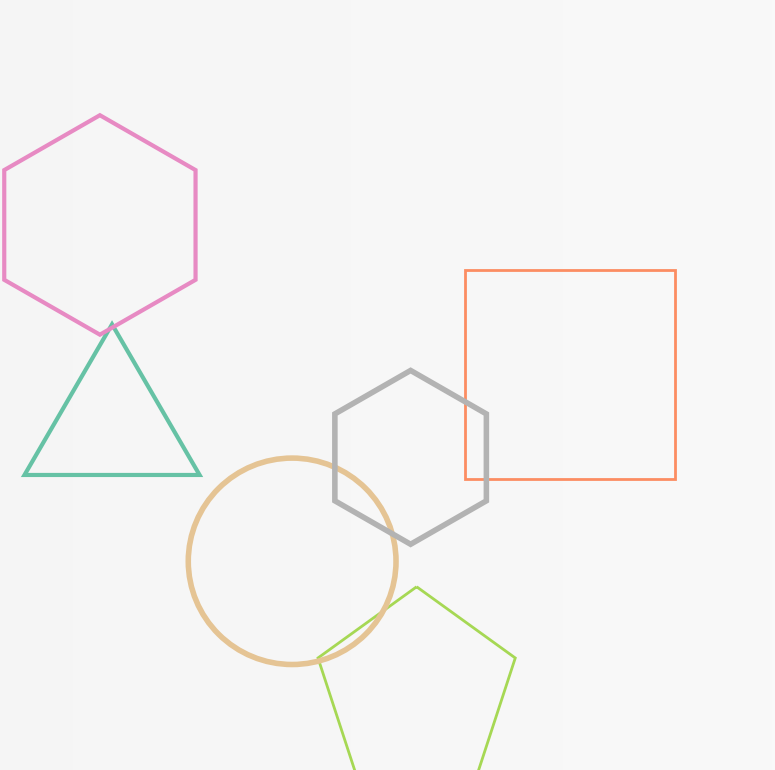[{"shape": "triangle", "thickness": 1.5, "radius": 0.65, "center": [0.145, 0.448]}, {"shape": "square", "thickness": 1, "radius": 0.68, "center": [0.736, 0.513]}, {"shape": "hexagon", "thickness": 1.5, "radius": 0.71, "center": [0.129, 0.708]}, {"shape": "pentagon", "thickness": 1, "radius": 0.67, "center": [0.538, 0.104]}, {"shape": "circle", "thickness": 2, "radius": 0.67, "center": [0.377, 0.271]}, {"shape": "hexagon", "thickness": 2, "radius": 0.56, "center": [0.53, 0.406]}]